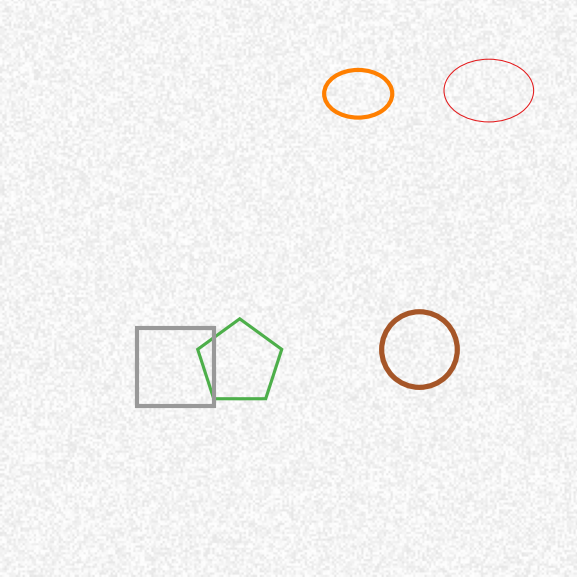[{"shape": "oval", "thickness": 0.5, "radius": 0.39, "center": [0.846, 0.842]}, {"shape": "pentagon", "thickness": 1.5, "radius": 0.38, "center": [0.415, 0.371]}, {"shape": "oval", "thickness": 2, "radius": 0.29, "center": [0.62, 0.837]}, {"shape": "circle", "thickness": 2.5, "radius": 0.33, "center": [0.726, 0.394]}, {"shape": "square", "thickness": 2, "radius": 0.34, "center": [0.304, 0.363]}]